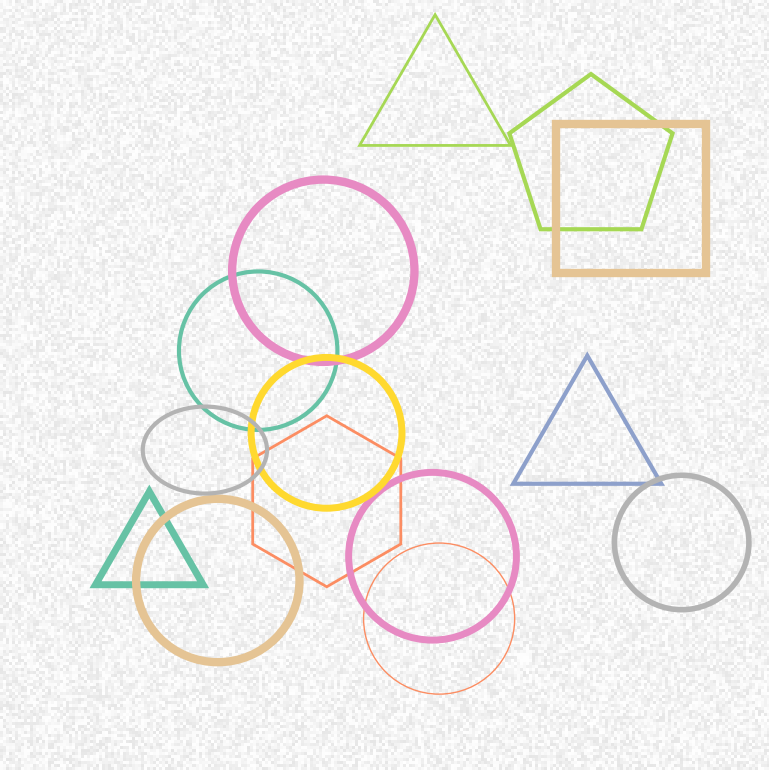[{"shape": "triangle", "thickness": 2.5, "radius": 0.4, "center": [0.194, 0.281]}, {"shape": "circle", "thickness": 1.5, "radius": 0.51, "center": [0.335, 0.545]}, {"shape": "circle", "thickness": 0.5, "radius": 0.49, "center": [0.57, 0.197]}, {"shape": "hexagon", "thickness": 1, "radius": 0.56, "center": [0.424, 0.349]}, {"shape": "triangle", "thickness": 1.5, "radius": 0.55, "center": [0.763, 0.427]}, {"shape": "circle", "thickness": 2.5, "radius": 0.54, "center": [0.562, 0.278]}, {"shape": "circle", "thickness": 3, "radius": 0.59, "center": [0.42, 0.648]}, {"shape": "triangle", "thickness": 1, "radius": 0.57, "center": [0.565, 0.868]}, {"shape": "pentagon", "thickness": 1.5, "radius": 0.56, "center": [0.768, 0.792]}, {"shape": "circle", "thickness": 2.5, "radius": 0.49, "center": [0.424, 0.438]}, {"shape": "square", "thickness": 3, "radius": 0.49, "center": [0.819, 0.742]}, {"shape": "circle", "thickness": 3, "radius": 0.53, "center": [0.283, 0.246]}, {"shape": "oval", "thickness": 1.5, "radius": 0.4, "center": [0.266, 0.416]}, {"shape": "circle", "thickness": 2, "radius": 0.44, "center": [0.885, 0.295]}]